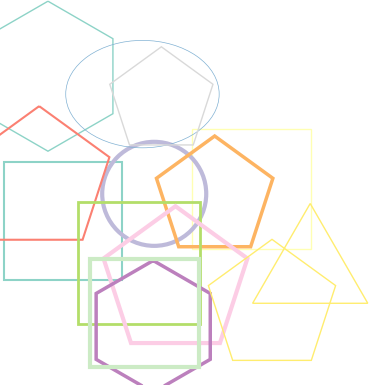[{"shape": "square", "thickness": 1.5, "radius": 0.77, "center": [0.164, 0.425]}, {"shape": "hexagon", "thickness": 1, "radius": 0.97, "center": [0.125, 0.802]}, {"shape": "square", "thickness": 1, "radius": 0.77, "center": [0.653, 0.509]}, {"shape": "circle", "thickness": 3, "radius": 0.68, "center": [0.401, 0.497]}, {"shape": "pentagon", "thickness": 1.5, "radius": 0.96, "center": [0.102, 0.532]}, {"shape": "oval", "thickness": 0.5, "radius": 1.0, "center": [0.37, 0.756]}, {"shape": "pentagon", "thickness": 2.5, "radius": 0.79, "center": [0.558, 0.488]}, {"shape": "square", "thickness": 2, "radius": 0.79, "center": [0.361, 0.316]}, {"shape": "pentagon", "thickness": 3, "radius": 0.98, "center": [0.456, 0.268]}, {"shape": "pentagon", "thickness": 1, "radius": 0.7, "center": [0.419, 0.738]}, {"shape": "hexagon", "thickness": 2.5, "radius": 0.86, "center": [0.398, 0.152]}, {"shape": "square", "thickness": 3, "radius": 0.7, "center": [0.375, 0.187]}, {"shape": "pentagon", "thickness": 1, "radius": 0.87, "center": [0.706, 0.205]}, {"shape": "triangle", "thickness": 1, "radius": 0.86, "center": [0.806, 0.299]}]